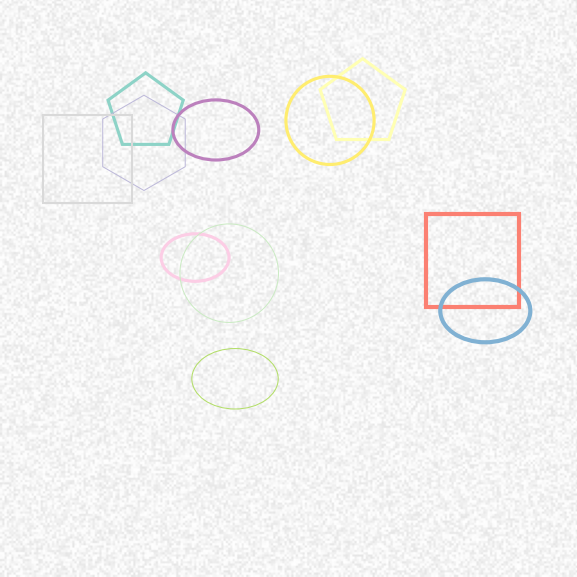[{"shape": "pentagon", "thickness": 1.5, "radius": 0.34, "center": [0.252, 0.805]}, {"shape": "pentagon", "thickness": 1.5, "radius": 0.39, "center": [0.628, 0.82]}, {"shape": "hexagon", "thickness": 0.5, "radius": 0.41, "center": [0.249, 0.752]}, {"shape": "square", "thickness": 2, "radius": 0.4, "center": [0.818, 0.548]}, {"shape": "oval", "thickness": 2, "radius": 0.39, "center": [0.84, 0.461]}, {"shape": "oval", "thickness": 0.5, "radius": 0.37, "center": [0.407, 0.343]}, {"shape": "oval", "thickness": 1.5, "radius": 0.29, "center": [0.338, 0.553]}, {"shape": "square", "thickness": 1, "radius": 0.38, "center": [0.151, 0.724]}, {"shape": "oval", "thickness": 1.5, "radius": 0.37, "center": [0.374, 0.774]}, {"shape": "circle", "thickness": 0.5, "radius": 0.43, "center": [0.397, 0.526]}, {"shape": "circle", "thickness": 1.5, "radius": 0.38, "center": [0.571, 0.791]}]